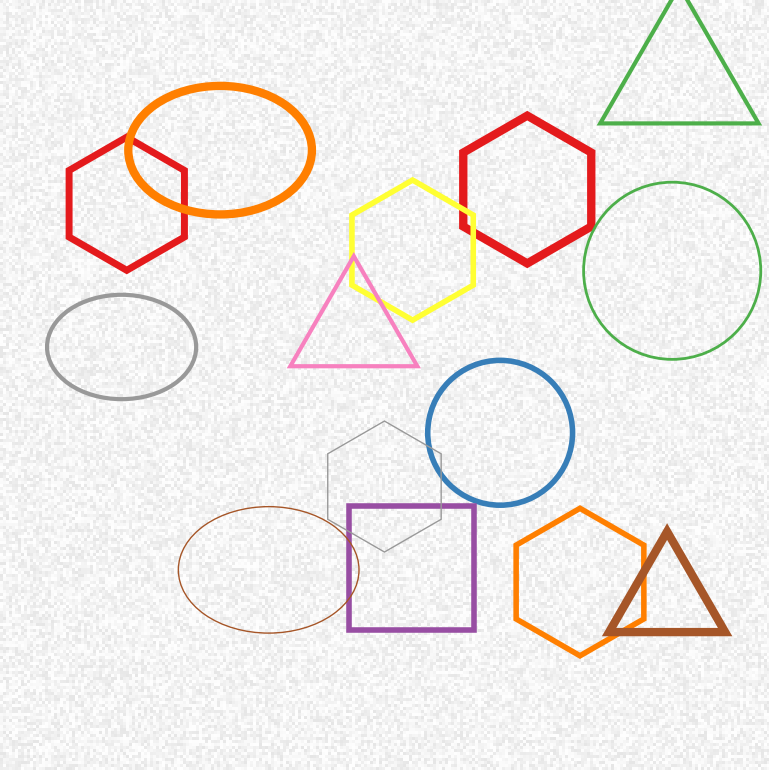[{"shape": "hexagon", "thickness": 3, "radius": 0.48, "center": [0.685, 0.754]}, {"shape": "hexagon", "thickness": 2.5, "radius": 0.43, "center": [0.165, 0.735]}, {"shape": "circle", "thickness": 2, "radius": 0.47, "center": [0.65, 0.438]}, {"shape": "circle", "thickness": 1, "radius": 0.58, "center": [0.873, 0.648]}, {"shape": "triangle", "thickness": 1.5, "radius": 0.59, "center": [0.882, 0.899]}, {"shape": "square", "thickness": 2, "radius": 0.41, "center": [0.535, 0.262]}, {"shape": "oval", "thickness": 3, "radius": 0.6, "center": [0.286, 0.805]}, {"shape": "hexagon", "thickness": 2, "radius": 0.48, "center": [0.753, 0.244]}, {"shape": "hexagon", "thickness": 2, "radius": 0.45, "center": [0.536, 0.675]}, {"shape": "triangle", "thickness": 3, "radius": 0.44, "center": [0.866, 0.223]}, {"shape": "oval", "thickness": 0.5, "radius": 0.59, "center": [0.349, 0.26]}, {"shape": "triangle", "thickness": 1.5, "radius": 0.48, "center": [0.46, 0.572]}, {"shape": "oval", "thickness": 1.5, "radius": 0.48, "center": [0.158, 0.549]}, {"shape": "hexagon", "thickness": 0.5, "radius": 0.43, "center": [0.499, 0.368]}]